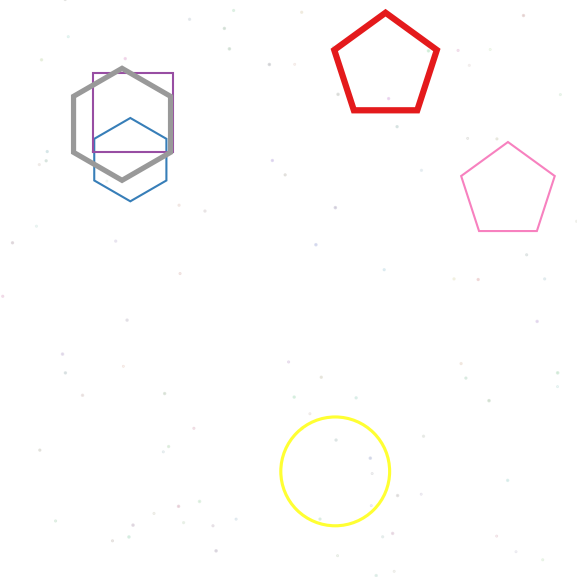[{"shape": "pentagon", "thickness": 3, "radius": 0.47, "center": [0.668, 0.884]}, {"shape": "hexagon", "thickness": 1, "radius": 0.36, "center": [0.226, 0.723]}, {"shape": "square", "thickness": 1, "radius": 0.34, "center": [0.23, 0.804]}, {"shape": "circle", "thickness": 1.5, "radius": 0.47, "center": [0.58, 0.183]}, {"shape": "pentagon", "thickness": 1, "radius": 0.43, "center": [0.88, 0.668]}, {"shape": "hexagon", "thickness": 2.5, "radius": 0.48, "center": [0.211, 0.784]}]